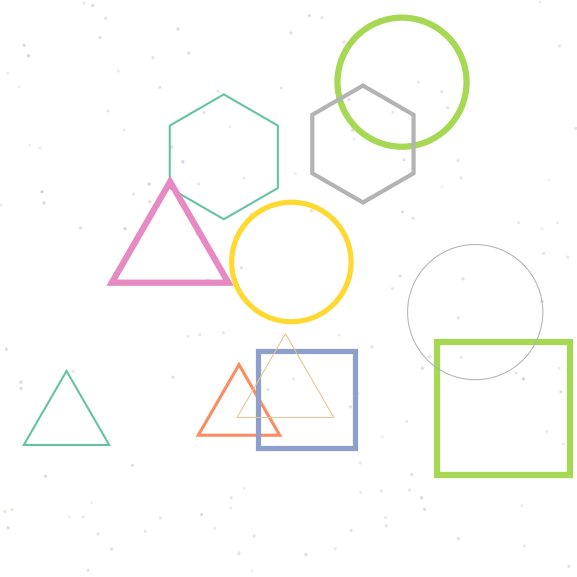[{"shape": "triangle", "thickness": 1, "radius": 0.43, "center": [0.115, 0.271]}, {"shape": "hexagon", "thickness": 1, "radius": 0.54, "center": [0.388, 0.728]}, {"shape": "triangle", "thickness": 1.5, "radius": 0.41, "center": [0.414, 0.286]}, {"shape": "square", "thickness": 2.5, "radius": 0.42, "center": [0.531, 0.307]}, {"shape": "triangle", "thickness": 3, "radius": 0.58, "center": [0.295, 0.568]}, {"shape": "circle", "thickness": 3, "radius": 0.56, "center": [0.696, 0.857]}, {"shape": "square", "thickness": 3, "radius": 0.58, "center": [0.872, 0.292]}, {"shape": "circle", "thickness": 2.5, "radius": 0.52, "center": [0.505, 0.546]}, {"shape": "triangle", "thickness": 0.5, "radius": 0.48, "center": [0.494, 0.325]}, {"shape": "circle", "thickness": 0.5, "radius": 0.59, "center": [0.823, 0.459]}, {"shape": "hexagon", "thickness": 2, "radius": 0.51, "center": [0.628, 0.75]}]